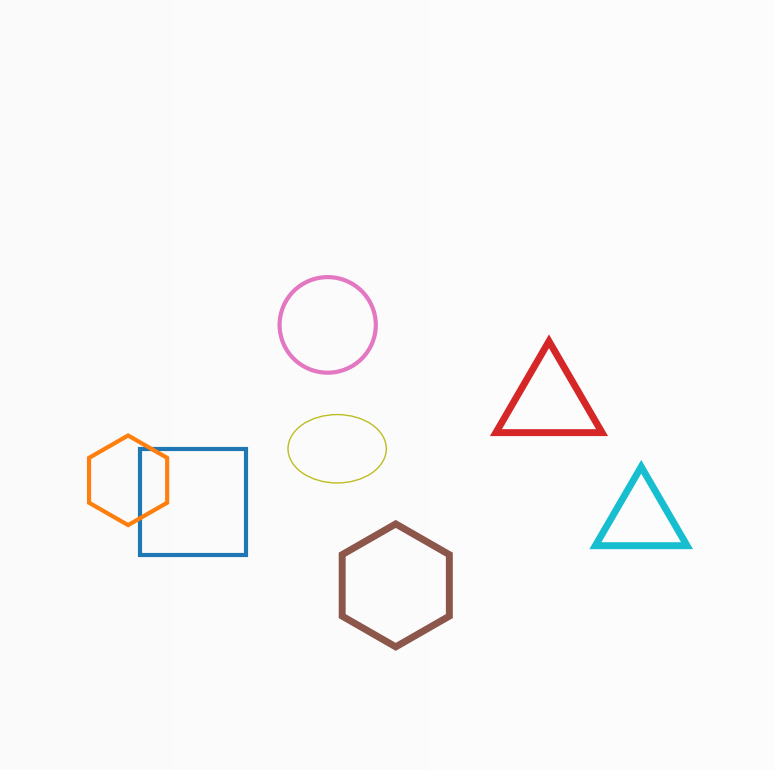[{"shape": "square", "thickness": 1.5, "radius": 0.34, "center": [0.249, 0.348]}, {"shape": "hexagon", "thickness": 1.5, "radius": 0.29, "center": [0.165, 0.376]}, {"shape": "triangle", "thickness": 2.5, "radius": 0.4, "center": [0.708, 0.478]}, {"shape": "hexagon", "thickness": 2.5, "radius": 0.4, "center": [0.511, 0.24]}, {"shape": "circle", "thickness": 1.5, "radius": 0.31, "center": [0.423, 0.578]}, {"shape": "oval", "thickness": 0.5, "radius": 0.32, "center": [0.435, 0.417]}, {"shape": "triangle", "thickness": 2.5, "radius": 0.34, "center": [0.827, 0.325]}]